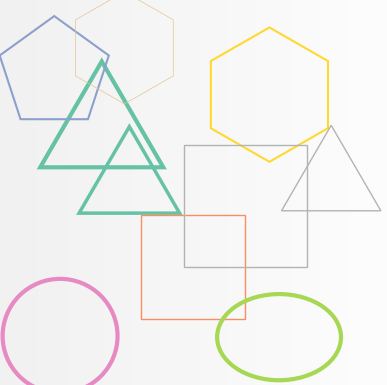[{"shape": "triangle", "thickness": 2.5, "radius": 0.75, "center": [0.334, 0.521]}, {"shape": "triangle", "thickness": 3, "radius": 0.92, "center": [0.263, 0.657]}, {"shape": "square", "thickness": 1, "radius": 0.67, "center": [0.497, 0.307]}, {"shape": "pentagon", "thickness": 1.5, "radius": 0.74, "center": [0.14, 0.81]}, {"shape": "circle", "thickness": 3, "radius": 0.74, "center": [0.155, 0.127]}, {"shape": "oval", "thickness": 3, "radius": 0.8, "center": [0.72, 0.124]}, {"shape": "hexagon", "thickness": 1.5, "radius": 0.87, "center": [0.695, 0.754]}, {"shape": "hexagon", "thickness": 0.5, "radius": 0.73, "center": [0.321, 0.876]}, {"shape": "triangle", "thickness": 1, "radius": 0.74, "center": [0.855, 0.527]}, {"shape": "square", "thickness": 1, "radius": 0.8, "center": [0.634, 0.464]}]